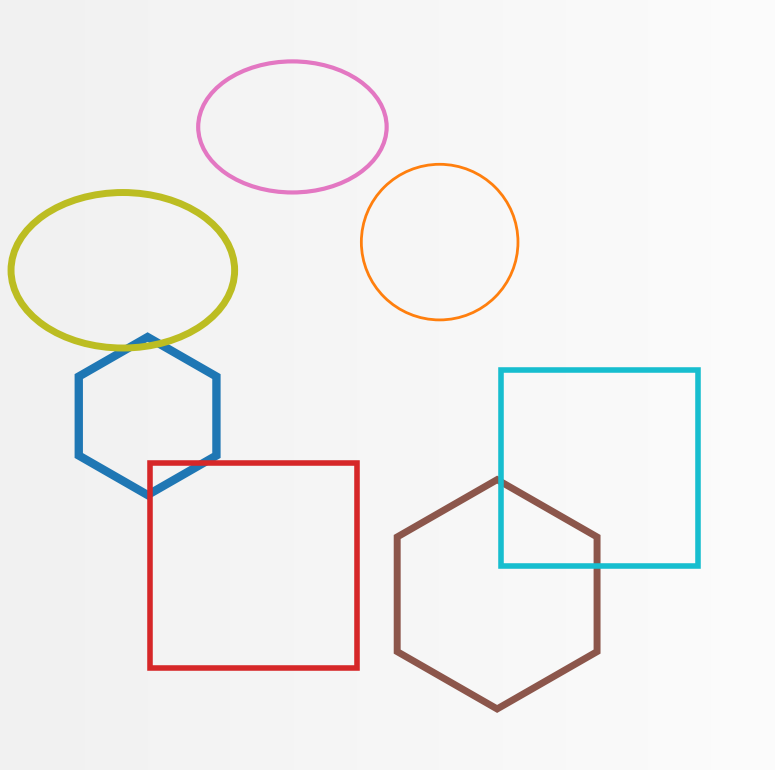[{"shape": "hexagon", "thickness": 3, "radius": 0.51, "center": [0.19, 0.46]}, {"shape": "circle", "thickness": 1, "radius": 0.51, "center": [0.567, 0.686]}, {"shape": "square", "thickness": 2, "radius": 0.67, "center": [0.327, 0.266]}, {"shape": "hexagon", "thickness": 2.5, "radius": 0.74, "center": [0.641, 0.228]}, {"shape": "oval", "thickness": 1.5, "radius": 0.61, "center": [0.377, 0.835]}, {"shape": "oval", "thickness": 2.5, "radius": 0.72, "center": [0.158, 0.649]}, {"shape": "square", "thickness": 2, "radius": 0.63, "center": [0.773, 0.392]}]